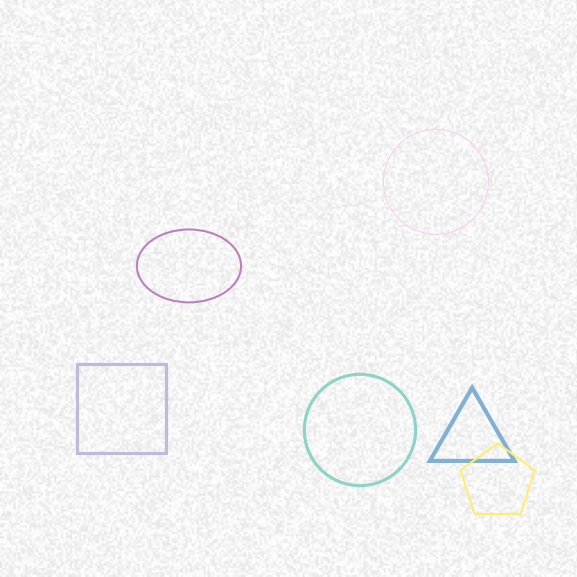[{"shape": "circle", "thickness": 1.5, "radius": 0.48, "center": [0.623, 0.255]}, {"shape": "square", "thickness": 1.5, "radius": 0.38, "center": [0.21, 0.292]}, {"shape": "triangle", "thickness": 2, "radius": 0.42, "center": [0.818, 0.243]}, {"shape": "circle", "thickness": 0.5, "radius": 0.45, "center": [0.755, 0.684]}, {"shape": "oval", "thickness": 1, "radius": 0.45, "center": [0.327, 0.539]}, {"shape": "pentagon", "thickness": 1, "radius": 0.34, "center": [0.862, 0.164]}]